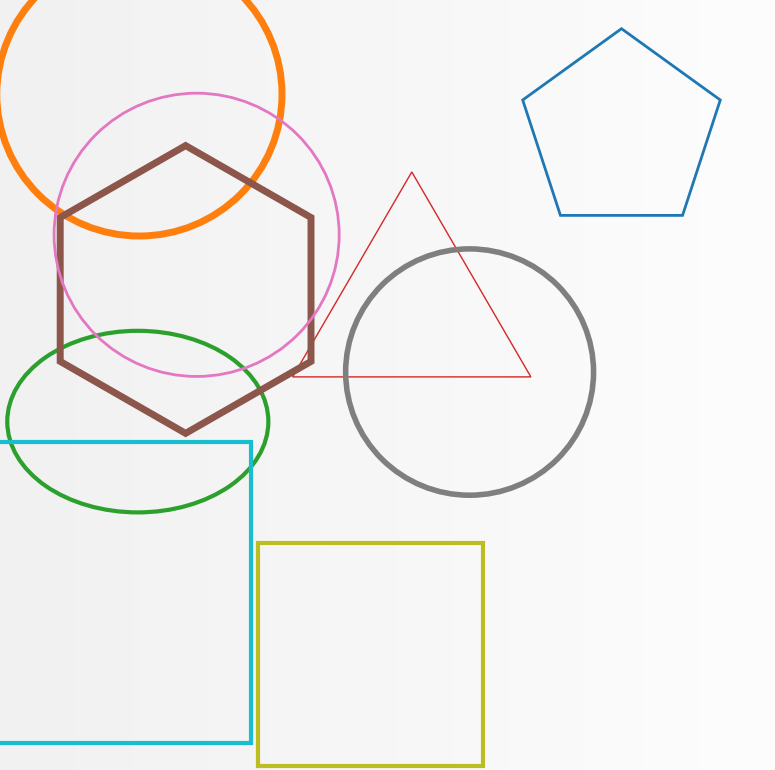[{"shape": "pentagon", "thickness": 1, "radius": 0.67, "center": [0.802, 0.829]}, {"shape": "circle", "thickness": 2.5, "radius": 0.92, "center": [0.18, 0.877]}, {"shape": "oval", "thickness": 1.5, "radius": 0.84, "center": [0.178, 0.452]}, {"shape": "triangle", "thickness": 0.5, "radius": 0.89, "center": [0.531, 0.599]}, {"shape": "hexagon", "thickness": 2.5, "radius": 0.93, "center": [0.239, 0.624]}, {"shape": "circle", "thickness": 1, "radius": 0.92, "center": [0.254, 0.695]}, {"shape": "circle", "thickness": 2, "radius": 0.8, "center": [0.606, 0.517]}, {"shape": "square", "thickness": 1.5, "radius": 0.73, "center": [0.478, 0.15]}, {"shape": "square", "thickness": 1.5, "radius": 0.97, "center": [0.129, 0.231]}]